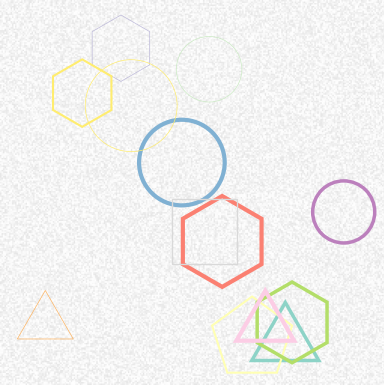[{"shape": "triangle", "thickness": 2.5, "radius": 0.5, "center": [0.741, 0.114]}, {"shape": "pentagon", "thickness": 1.5, "radius": 0.55, "center": [0.655, 0.12]}, {"shape": "hexagon", "thickness": 0.5, "radius": 0.43, "center": [0.314, 0.875]}, {"shape": "hexagon", "thickness": 3, "radius": 0.59, "center": [0.577, 0.373]}, {"shape": "circle", "thickness": 3, "radius": 0.56, "center": [0.472, 0.578]}, {"shape": "triangle", "thickness": 0.5, "radius": 0.42, "center": [0.118, 0.162]}, {"shape": "hexagon", "thickness": 2.5, "radius": 0.52, "center": [0.759, 0.163]}, {"shape": "triangle", "thickness": 3, "radius": 0.43, "center": [0.689, 0.158]}, {"shape": "square", "thickness": 1, "radius": 0.42, "center": [0.53, 0.398]}, {"shape": "circle", "thickness": 2.5, "radius": 0.4, "center": [0.893, 0.45]}, {"shape": "circle", "thickness": 0.5, "radius": 0.43, "center": [0.543, 0.82]}, {"shape": "hexagon", "thickness": 1.5, "radius": 0.44, "center": [0.214, 0.758]}, {"shape": "circle", "thickness": 0.5, "radius": 0.6, "center": [0.341, 0.726]}]